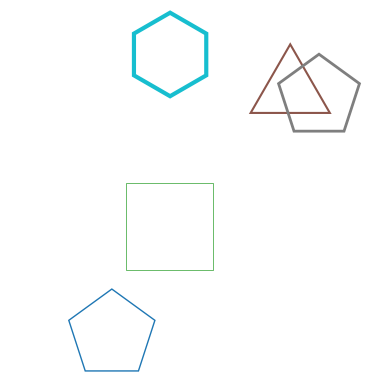[{"shape": "pentagon", "thickness": 1, "radius": 0.59, "center": [0.29, 0.132]}, {"shape": "square", "thickness": 0.5, "radius": 0.56, "center": [0.441, 0.411]}, {"shape": "triangle", "thickness": 1.5, "radius": 0.59, "center": [0.754, 0.766]}, {"shape": "pentagon", "thickness": 2, "radius": 0.55, "center": [0.829, 0.749]}, {"shape": "hexagon", "thickness": 3, "radius": 0.54, "center": [0.442, 0.859]}]